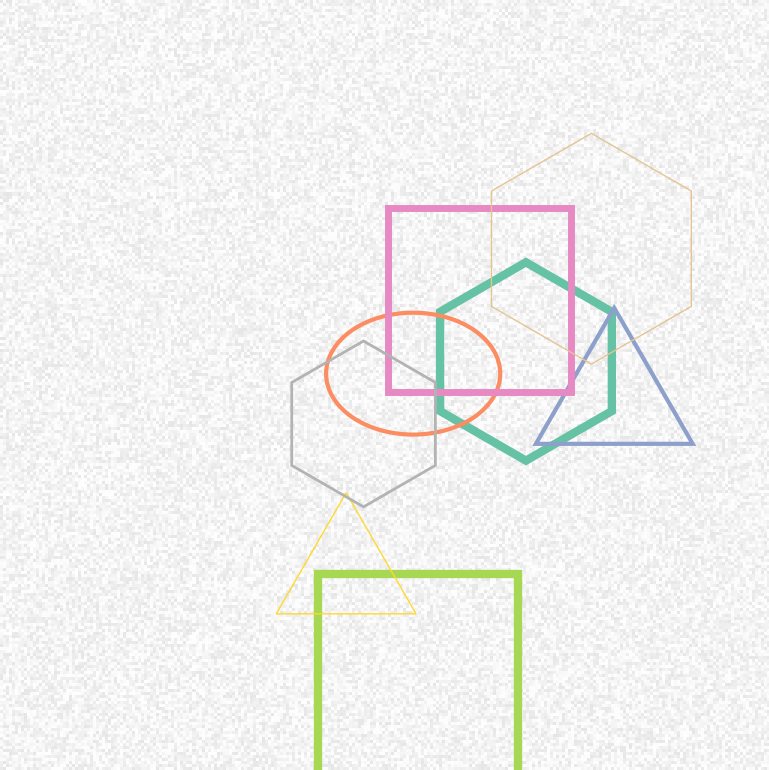[{"shape": "hexagon", "thickness": 3, "radius": 0.64, "center": [0.683, 0.531]}, {"shape": "oval", "thickness": 1.5, "radius": 0.57, "center": [0.537, 0.515]}, {"shape": "triangle", "thickness": 1.5, "radius": 0.59, "center": [0.798, 0.482]}, {"shape": "square", "thickness": 2.5, "radius": 0.6, "center": [0.623, 0.61]}, {"shape": "square", "thickness": 3, "radius": 0.65, "center": [0.542, 0.125]}, {"shape": "triangle", "thickness": 0.5, "radius": 0.52, "center": [0.45, 0.255]}, {"shape": "hexagon", "thickness": 0.5, "radius": 0.75, "center": [0.768, 0.677]}, {"shape": "hexagon", "thickness": 1, "radius": 0.54, "center": [0.472, 0.449]}]